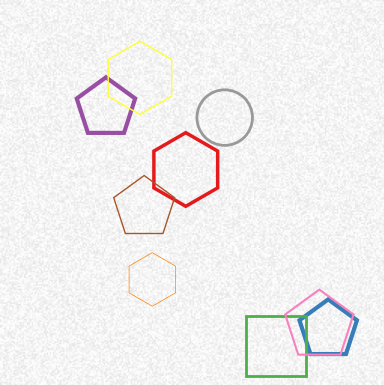[{"shape": "hexagon", "thickness": 2.5, "radius": 0.48, "center": [0.483, 0.56]}, {"shape": "pentagon", "thickness": 3, "radius": 0.39, "center": [0.852, 0.144]}, {"shape": "square", "thickness": 2, "radius": 0.39, "center": [0.716, 0.101]}, {"shape": "pentagon", "thickness": 3, "radius": 0.4, "center": [0.275, 0.719]}, {"shape": "hexagon", "thickness": 0.5, "radius": 0.35, "center": [0.396, 0.274]}, {"shape": "hexagon", "thickness": 1, "radius": 0.48, "center": [0.363, 0.798]}, {"shape": "pentagon", "thickness": 1, "radius": 0.42, "center": [0.374, 0.461]}, {"shape": "pentagon", "thickness": 1.5, "radius": 0.47, "center": [0.829, 0.154]}, {"shape": "circle", "thickness": 2, "radius": 0.36, "center": [0.584, 0.695]}]